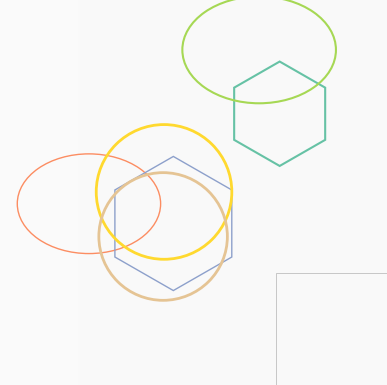[{"shape": "hexagon", "thickness": 1.5, "radius": 0.68, "center": [0.722, 0.705]}, {"shape": "oval", "thickness": 1, "radius": 0.92, "center": [0.23, 0.471]}, {"shape": "hexagon", "thickness": 1, "radius": 0.87, "center": [0.447, 0.419]}, {"shape": "oval", "thickness": 1.5, "radius": 0.99, "center": [0.669, 0.87]}, {"shape": "circle", "thickness": 2, "radius": 0.87, "center": [0.423, 0.501]}, {"shape": "circle", "thickness": 2, "radius": 0.83, "center": [0.421, 0.386]}, {"shape": "square", "thickness": 0.5, "radius": 0.73, "center": [0.86, 0.145]}]